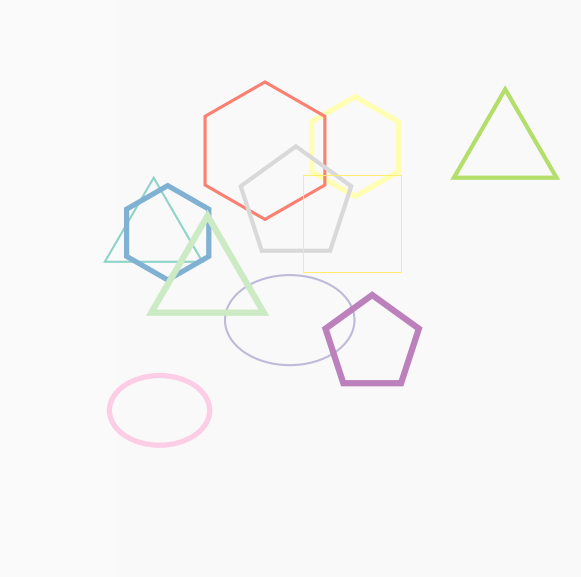[{"shape": "triangle", "thickness": 1, "radius": 0.48, "center": [0.264, 0.594]}, {"shape": "hexagon", "thickness": 2.5, "radius": 0.43, "center": [0.611, 0.745]}, {"shape": "oval", "thickness": 1, "radius": 0.56, "center": [0.498, 0.445]}, {"shape": "hexagon", "thickness": 1.5, "radius": 0.59, "center": [0.456, 0.738]}, {"shape": "hexagon", "thickness": 2.5, "radius": 0.41, "center": [0.289, 0.596]}, {"shape": "triangle", "thickness": 2, "radius": 0.51, "center": [0.869, 0.742]}, {"shape": "oval", "thickness": 2.5, "radius": 0.43, "center": [0.275, 0.289]}, {"shape": "pentagon", "thickness": 2, "radius": 0.5, "center": [0.509, 0.646]}, {"shape": "pentagon", "thickness": 3, "radius": 0.42, "center": [0.64, 0.404]}, {"shape": "triangle", "thickness": 3, "radius": 0.56, "center": [0.357, 0.514]}, {"shape": "square", "thickness": 0.5, "radius": 0.42, "center": [0.606, 0.612]}]